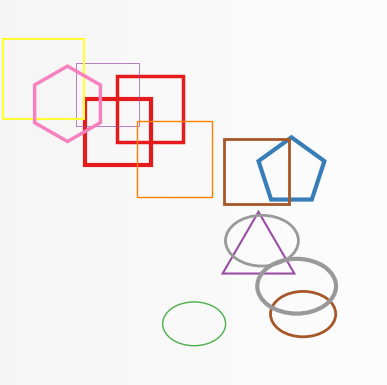[{"shape": "square", "thickness": 3, "radius": 0.43, "center": [0.304, 0.658]}, {"shape": "square", "thickness": 2.5, "radius": 0.43, "center": [0.387, 0.718]}, {"shape": "pentagon", "thickness": 3, "radius": 0.45, "center": [0.752, 0.554]}, {"shape": "oval", "thickness": 1, "radius": 0.41, "center": [0.501, 0.159]}, {"shape": "triangle", "thickness": 1.5, "radius": 0.53, "center": [0.667, 0.343]}, {"shape": "square", "thickness": 0.5, "radius": 0.41, "center": [0.278, 0.754]}, {"shape": "square", "thickness": 1, "radius": 0.49, "center": [0.45, 0.587]}, {"shape": "square", "thickness": 1.5, "radius": 0.52, "center": [0.112, 0.795]}, {"shape": "oval", "thickness": 2, "radius": 0.42, "center": [0.782, 0.184]}, {"shape": "square", "thickness": 2, "radius": 0.43, "center": [0.662, 0.554]}, {"shape": "hexagon", "thickness": 2.5, "radius": 0.49, "center": [0.174, 0.73]}, {"shape": "oval", "thickness": 3, "radius": 0.51, "center": [0.766, 0.257]}, {"shape": "oval", "thickness": 2, "radius": 0.47, "center": [0.676, 0.375]}]